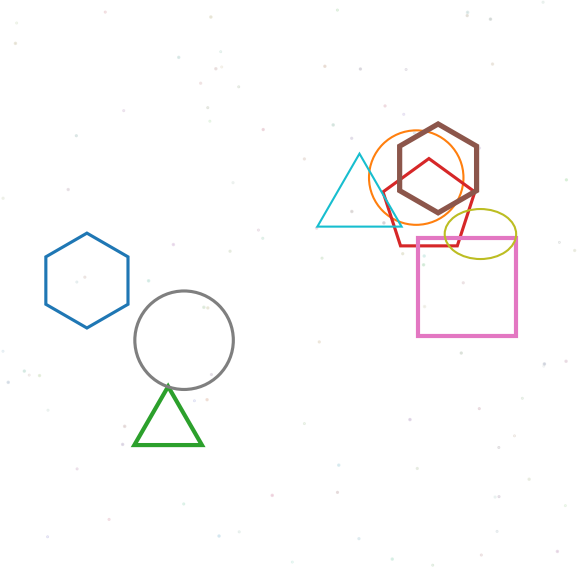[{"shape": "hexagon", "thickness": 1.5, "radius": 0.41, "center": [0.151, 0.513]}, {"shape": "circle", "thickness": 1, "radius": 0.41, "center": [0.721, 0.692]}, {"shape": "triangle", "thickness": 2, "radius": 0.34, "center": [0.291, 0.262]}, {"shape": "pentagon", "thickness": 1.5, "radius": 0.42, "center": [0.743, 0.641]}, {"shape": "hexagon", "thickness": 2.5, "radius": 0.38, "center": [0.759, 0.708]}, {"shape": "square", "thickness": 2, "radius": 0.42, "center": [0.809, 0.502]}, {"shape": "circle", "thickness": 1.5, "radius": 0.43, "center": [0.319, 0.41]}, {"shape": "oval", "thickness": 1, "radius": 0.31, "center": [0.832, 0.594]}, {"shape": "triangle", "thickness": 1, "radius": 0.42, "center": [0.622, 0.649]}]